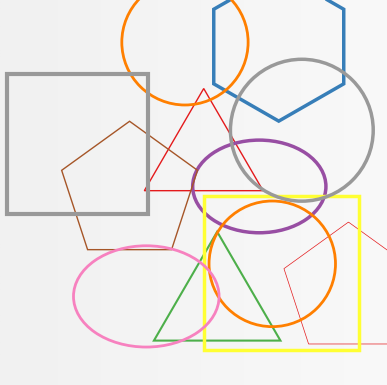[{"shape": "triangle", "thickness": 1, "radius": 0.88, "center": [0.526, 0.593]}, {"shape": "pentagon", "thickness": 0.5, "radius": 0.88, "center": [0.899, 0.248]}, {"shape": "hexagon", "thickness": 2.5, "radius": 0.97, "center": [0.719, 0.879]}, {"shape": "triangle", "thickness": 1.5, "radius": 0.94, "center": [0.56, 0.21]}, {"shape": "oval", "thickness": 2.5, "radius": 0.86, "center": [0.669, 0.516]}, {"shape": "circle", "thickness": 2, "radius": 0.81, "center": [0.477, 0.89]}, {"shape": "circle", "thickness": 2, "radius": 0.82, "center": [0.703, 0.315]}, {"shape": "square", "thickness": 2.5, "radius": 1.0, "center": [0.727, 0.291]}, {"shape": "pentagon", "thickness": 1, "radius": 0.92, "center": [0.334, 0.501]}, {"shape": "oval", "thickness": 2, "radius": 0.94, "center": [0.378, 0.23]}, {"shape": "square", "thickness": 3, "radius": 0.91, "center": [0.201, 0.626]}, {"shape": "circle", "thickness": 2.5, "radius": 0.92, "center": [0.779, 0.662]}]